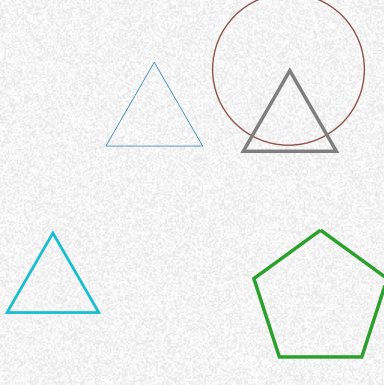[{"shape": "triangle", "thickness": 0.5, "radius": 0.73, "center": [0.401, 0.693]}, {"shape": "pentagon", "thickness": 2.5, "radius": 0.91, "center": [0.833, 0.22]}, {"shape": "circle", "thickness": 1, "radius": 0.99, "center": [0.749, 0.82]}, {"shape": "triangle", "thickness": 2.5, "radius": 0.7, "center": [0.753, 0.677]}, {"shape": "triangle", "thickness": 2, "radius": 0.69, "center": [0.137, 0.257]}]